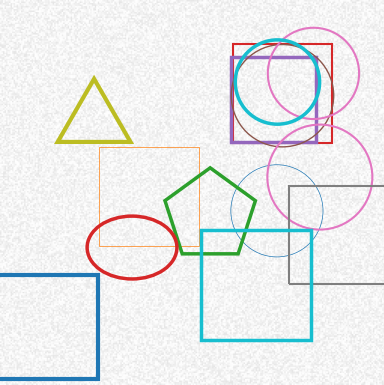[{"shape": "square", "thickness": 3, "radius": 0.67, "center": [0.12, 0.152]}, {"shape": "circle", "thickness": 0.5, "radius": 0.6, "center": [0.719, 0.452]}, {"shape": "square", "thickness": 0.5, "radius": 0.65, "center": [0.387, 0.49]}, {"shape": "pentagon", "thickness": 2.5, "radius": 0.62, "center": [0.546, 0.441]}, {"shape": "square", "thickness": 1.5, "radius": 0.64, "center": [0.733, 0.756]}, {"shape": "oval", "thickness": 2.5, "radius": 0.58, "center": [0.343, 0.357]}, {"shape": "square", "thickness": 2.5, "radius": 0.56, "center": [0.71, 0.741]}, {"shape": "circle", "thickness": 1, "radius": 0.66, "center": [0.734, 0.752]}, {"shape": "circle", "thickness": 1.5, "radius": 0.68, "center": [0.831, 0.54]}, {"shape": "circle", "thickness": 1.5, "radius": 0.59, "center": [0.814, 0.809]}, {"shape": "square", "thickness": 1.5, "radius": 0.64, "center": [0.878, 0.39]}, {"shape": "triangle", "thickness": 3, "radius": 0.55, "center": [0.244, 0.686]}, {"shape": "square", "thickness": 2.5, "radius": 0.72, "center": [0.665, 0.259]}, {"shape": "circle", "thickness": 2.5, "radius": 0.55, "center": [0.721, 0.787]}]